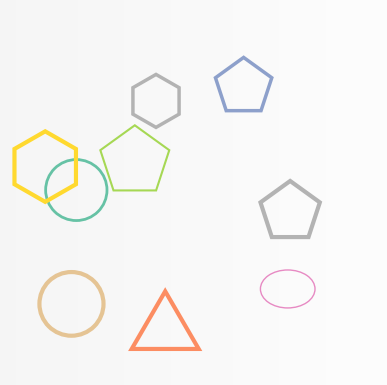[{"shape": "circle", "thickness": 2, "radius": 0.4, "center": [0.197, 0.506]}, {"shape": "triangle", "thickness": 3, "radius": 0.5, "center": [0.426, 0.144]}, {"shape": "pentagon", "thickness": 2.5, "radius": 0.38, "center": [0.629, 0.774]}, {"shape": "oval", "thickness": 1, "radius": 0.35, "center": [0.742, 0.249]}, {"shape": "pentagon", "thickness": 1.5, "radius": 0.47, "center": [0.348, 0.581]}, {"shape": "hexagon", "thickness": 3, "radius": 0.46, "center": [0.117, 0.567]}, {"shape": "circle", "thickness": 3, "radius": 0.41, "center": [0.184, 0.211]}, {"shape": "pentagon", "thickness": 3, "radius": 0.4, "center": [0.749, 0.449]}, {"shape": "hexagon", "thickness": 2.5, "radius": 0.34, "center": [0.403, 0.738]}]